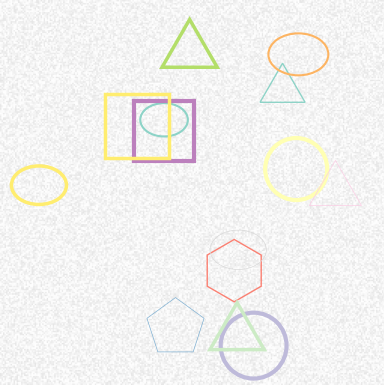[{"shape": "triangle", "thickness": 1, "radius": 0.34, "center": [0.734, 0.768]}, {"shape": "oval", "thickness": 1.5, "radius": 0.31, "center": [0.426, 0.689]}, {"shape": "circle", "thickness": 3, "radius": 0.4, "center": [0.769, 0.561]}, {"shape": "circle", "thickness": 3, "radius": 0.43, "center": [0.659, 0.102]}, {"shape": "hexagon", "thickness": 1, "radius": 0.4, "center": [0.608, 0.297]}, {"shape": "pentagon", "thickness": 0.5, "radius": 0.39, "center": [0.456, 0.149]}, {"shape": "oval", "thickness": 1.5, "radius": 0.39, "center": [0.775, 0.859]}, {"shape": "triangle", "thickness": 2.5, "radius": 0.41, "center": [0.493, 0.867]}, {"shape": "triangle", "thickness": 0.5, "radius": 0.39, "center": [0.871, 0.505]}, {"shape": "oval", "thickness": 0.5, "radius": 0.37, "center": [0.619, 0.351]}, {"shape": "square", "thickness": 3, "radius": 0.39, "center": [0.427, 0.66]}, {"shape": "triangle", "thickness": 2.5, "radius": 0.41, "center": [0.616, 0.133]}, {"shape": "square", "thickness": 2.5, "radius": 0.42, "center": [0.355, 0.673]}, {"shape": "oval", "thickness": 2.5, "radius": 0.36, "center": [0.101, 0.519]}]